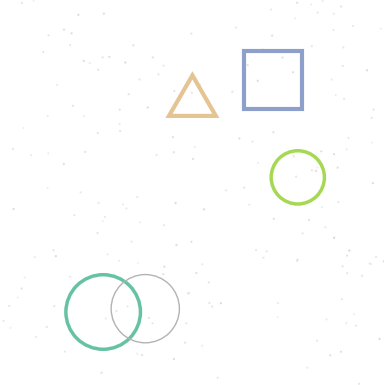[{"shape": "circle", "thickness": 2.5, "radius": 0.48, "center": [0.268, 0.19]}, {"shape": "square", "thickness": 3, "radius": 0.37, "center": [0.709, 0.792]}, {"shape": "circle", "thickness": 2.5, "radius": 0.35, "center": [0.773, 0.539]}, {"shape": "triangle", "thickness": 3, "radius": 0.35, "center": [0.5, 0.734]}, {"shape": "circle", "thickness": 1, "radius": 0.44, "center": [0.377, 0.198]}]